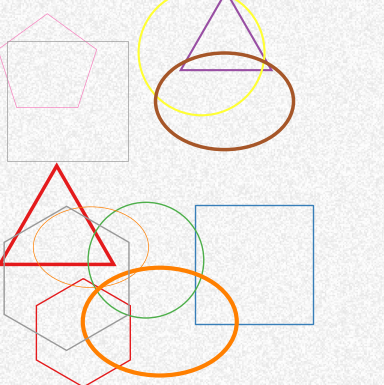[{"shape": "hexagon", "thickness": 1, "radius": 0.7, "center": [0.216, 0.135]}, {"shape": "triangle", "thickness": 2.5, "radius": 0.85, "center": [0.147, 0.399]}, {"shape": "square", "thickness": 1, "radius": 0.77, "center": [0.66, 0.314]}, {"shape": "circle", "thickness": 1, "radius": 0.75, "center": [0.379, 0.324]}, {"shape": "triangle", "thickness": 1.5, "radius": 0.68, "center": [0.587, 0.886]}, {"shape": "oval", "thickness": 0.5, "radius": 0.75, "center": [0.236, 0.358]}, {"shape": "oval", "thickness": 3, "radius": 1.0, "center": [0.415, 0.165]}, {"shape": "circle", "thickness": 1.5, "radius": 0.82, "center": [0.524, 0.864]}, {"shape": "oval", "thickness": 2.5, "radius": 0.9, "center": [0.583, 0.737]}, {"shape": "pentagon", "thickness": 0.5, "radius": 0.67, "center": [0.123, 0.83]}, {"shape": "square", "thickness": 0.5, "radius": 0.78, "center": [0.175, 0.738]}, {"shape": "hexagon", "thickness": 1, "radius": 0.94, "center": [0.173, 0.277]}]